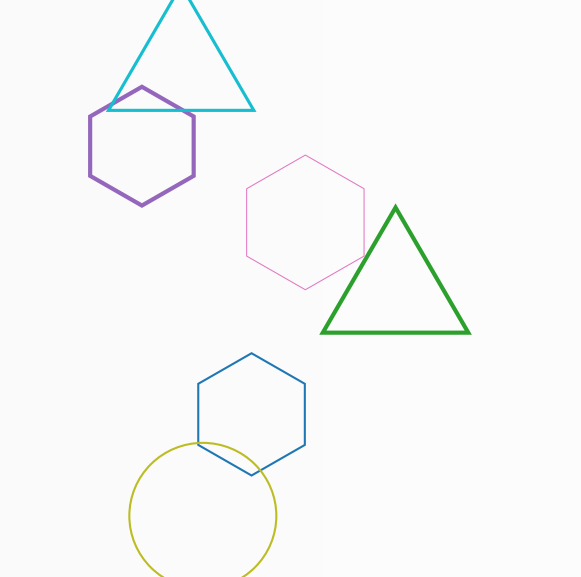[{"shape": "hexagon", "thickness": 1, "radius": 0.53, "center": [0.433, 0.282]}, {"shape": "triangle", "thickness": 2, "radius": 0.72, "center": [0.681, 0.495]}, {"shape": "hexagon", "thickness": 2, "radius": 0.51, "center": [0.244, 0.746]}, {"shape": "hexagon", "thickness": 0.5, "radius": 0.58, "center": [0.525, 0.614]}, {"shape": "circle", "thickness": 1, "radius": 0.63, "center": [0.349, 0.106]}, {"shape": "triangle", "thickness": 1.5, "radius": 0.72, "center": [0.312, 0.88]}]